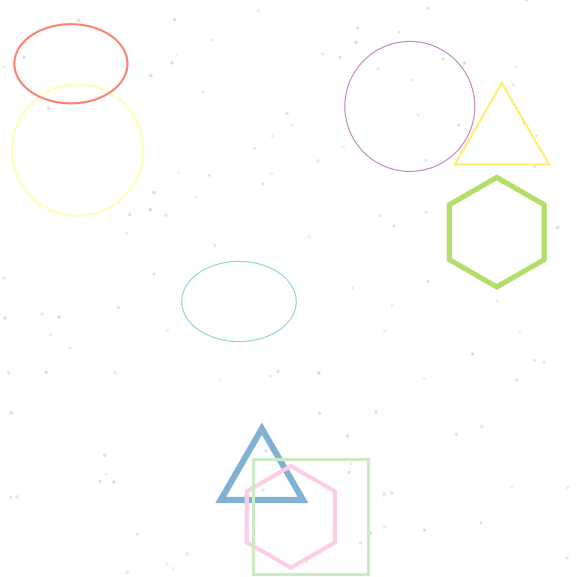[{"shape": "oval", "thickness": 0.5, "radius": 0.5, "center": [0.414, 0.477]}, {"shape": "circle", "thickness": 1, "radius": 0.57, "center": [0.134, 0.739]}, {"shape": "oval", "thickness": 1, "radius": 0.49, "center": [0.123, 0.889]}, {"shape": "triangle", "thickness": 3, "radius": 0.41, "center": [0.453, 0.174]}, {"shape": "hexagon", "thickness": 2.5, "radius": 0.47, "center": [0.86, 0.597]}, {"shape": "hexagon", "thickness": 2, "radius": 0.44, "center": [0.504, 0.104]}, {"shape": "circle", "thickness": 0.5, "radius": 0.56, "center": [0.71, 0.815]}, {"shape": "square", "thickness": 1.5, "radius": 0.5, "center": [0.538, 0.105]}, {"shape": "triangle", "thickness": 1, "radius": 0.47, "center": [0.869, 0.761]}]